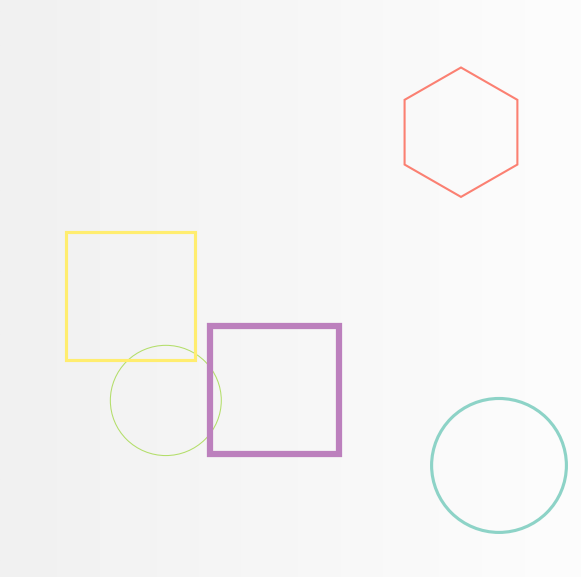[{"shape": "circle", "thickness": 1.5, "radius": 0.58, "center": [0.859, 0.193]}, {"shape": "hexagon", "thickness": 1, "radius": 0.56, "center": [0.793, 0.77]}, {"shape": "circle", "thickness": 0.5, "radius": 0.48, "center": [0.285, 0.306]}, {"shape": "square", "thickness": 3, "radius": 0.56, "center": [0.472, 0.324]}, {"shape": "square", "thickness": 1.5, "radius": 0.55, "center": [0.224, 0.486]}]